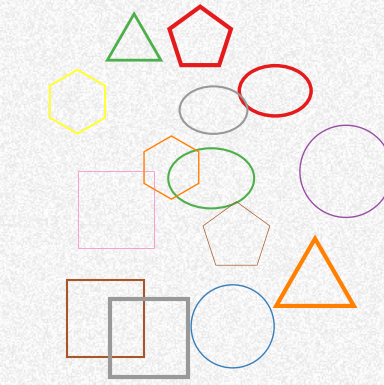[{"shape": "oval", "thickness": 2.5, "radius": 0.47, "center": [0.715, 0.764]}, {"shape": "pentagon", "thickness": 3, "radius": 0.42, "center": [0.52, 0.899]}, {"shape": "circle", "thickness": 1, "radius": 0.54, "center": [0.604, 0.152]}, {"shape": "triangle", "thickness": 2, "radius": 0.4, "center": [0.348, 0.884]}, {"shape": "oval", "thickness": 1.5, "radius": 0.56, "center": [0.549, 0.537]}, {"shape": "circle", "thickness": 1, "radius": 0.6, "center": [0.899, 0.555]}, {"shape": "triangle", "thickness": 3, "radius": 0.58, "center": [0.818, 0.264]}, {"shape": "hexagon", "thickness": 1, "radius": 0.41, "center": [0.445, 0.565]}, {"shape": "hexagon", "thickness": 1.5, "radius": 0.41, "center": [0.201, 0.736]}, {"shape": "pentagon", "thickness": 0.5, "radius": 0.46, "center": [0.614, 0.385]}, {"shape": "square", "thickness": 1.5, "radius": 0.5, "center": [0.274, 0.172]}, {"shape": "square", "thickness": 0.5, "radius": 0.5, "center": [0.301, 0.455]}, {"shape": "oval", "thickness": 1.5, "radius": 0.44, "center": [0.555, 0.714]}, {"shape": "square", "thickness": 3, "radius": 0.51, "center": [0.387, 0.122]}]